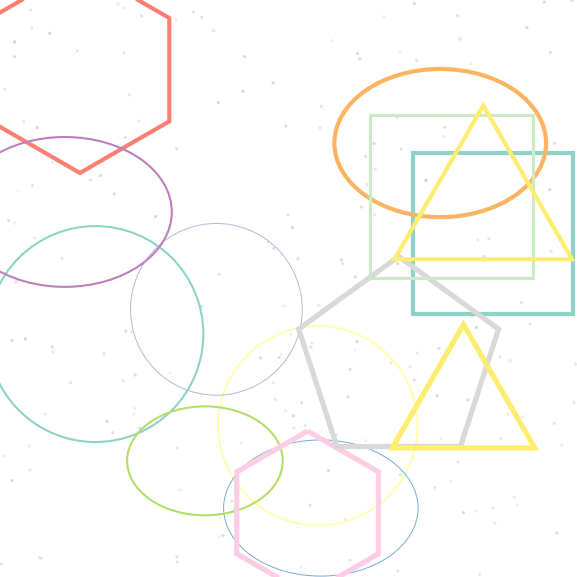[{"shape": "square", "thickness": 2, "radius": 0.7, "center": [0.854, 0.595]}, {"shape": "circle", "thickness": 1, "radius": 0.93, "center": [0.165, 0.421]}, {"shape": "circle", "thickness": 1, "radius": 0.86, "center": [0.55, 0.262]}, {"shape": "circle", "thickness": 0.5, "radius": 0.74, "center": [0.375, 0.463]}, {"shape": "hexagon", "thickness": 2, "radius": 0.89, "center": [0.138, 0.878]}, {"shape": "oval", "thickness": 0.5, "radius": 0.84, "center": [0.556, 0.119]}, {"shape": "oval", "thickness": 2, "radius": 0.92, "center": [0.762, 0.751]}, {"shape": "oval", "thickness": 1, "radius": 0.67, "center": [0.355, 0.201]}, {"shape": "hexagon", "thickness": 2.5, "radius": 0.71, "center": [0.533, 0.111]}, {"shape": "pentagon", "thickness": 2.5, "radius": 0.91, "center": [0.69, 0.373]}, {"shape": "oval", "thickness": 1, "radius": 0.93, "center": [0.112, 0.632]}, {"shape": "square", "thickness": 1.5, "radius": 0.71, "center": [0.781, 0.659]}, {"shape": "triangle", "thickness": 2, "radius": 0.89, "center": [0.837, 0.639]}, {"shape": "triangle", "thickness": 2.5, "radius": 0.71, "center": [0.803, 0.295]}]